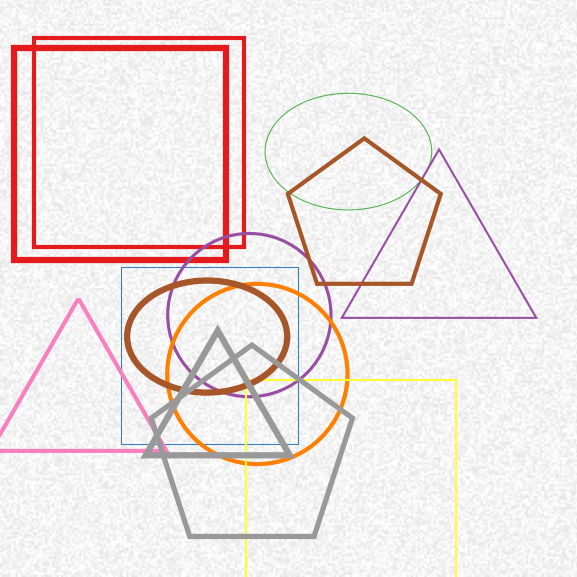[{"shape": "square", "thickness": 3, "radius": 0.91, "center": [0.208, 0.732]}, {"shape": "square", "thickness": 2, "radius": 0.91, "center": [0.241, 0.752]}, {"shape": "square", "thickness": 0.5, "radius": 0.77, "center": [0.362, 0.384]}, {"shape": "oval", "thickness": 0.5, "radius": 0.72, "center": [0.603, 0.737]}, {"shape": "circle", "thickness": 1.5, "radius": 0.71, "center": [0.432, 0.454]}, {"shape": "triangle", "thickness": 1, "radius": 0.97, "center": [0.76, 0.546]}, {"shape": "circle", "thickness": 2, "radius": 0.78, "center": [0.446, 0.352]}, {"shape": "square", "thickness": 1, "radius": 0.91, "center": [0.608, 0.16]}, {"shape": "pentagon", "thickness": 2, "radius": 0.7, "center": [0.631, 0.62]}, {"shape": "oval", "thickness": 3, "radius": 0.69, "center": [0.359, 0.416]}, {"shape": "triangle", "thickness": 2, "radius": 0.88, "center": [0.136, 0.306]}, {"shape": "pentagon", "thickness": 2.5, "radius": 0.92, "center": [0.436, 0.218]}, {"shape": "triangle", "thickness": 3, "radius": 0.72, "center": [0.377, 0.283]}]